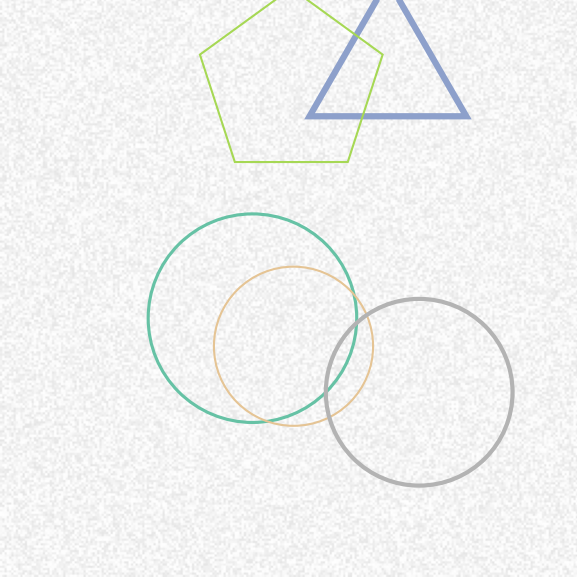[{"shape": "circle", "thickness": 1.5, "radius": 0.9, "center": [0.437, 0.448]}, {"shape": "triangle", "thickness": 3, "radius": 0.78, "center": [0.672, 0.876]}, {"shape": "pentagon", "thickness": 1, "radius": 0.83, "center": [0.504, 0.853]}, {"shape": "circle", "thickness": 1, "radius": 0.69, "center": [0.508, 0.4]}, {"shape": "circle", "thickness": 2, "radius": 0.81, "center": [0.726, 0.32]}]